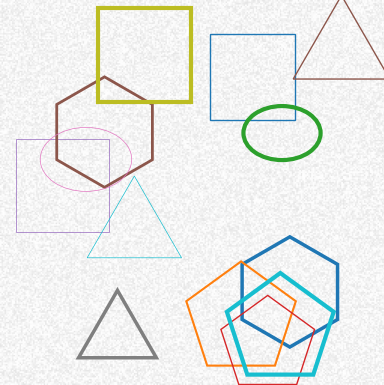[{"shape": "hexagon", "thickness": 2.5, "radius": 0.72, "center": [0.753, 0.242]}, {"shape": "square", "thickness": 1, "radius": 0.56, "center": [0.656, 0.8]}, {"shape": "pentagon", "thickness": 1.5, "radius": 0.75, "center": [0.626, 0.171]}, {"shape": "oval", "thickness": 3, "radius": 0.5, "center": [0.733, 0.654]}, {"shape": "pentagon", "thickness": 1, "radius": 0.64, "center": [0.695, 0.105]}, {"shape": "square", "thickness": 0.5, "radius": 0.6, "center": [0.162, 0.517]}, {"shape": "hexagon", "thickness": 2, "radius": 0.72, "center": [0.272, 0.657]}, {"shape": "triangle", "thickness": 1, "radius": 0.72, "center": [0.887, 0.867]}, {"shape": "oval", "thickness": 0.5, "radius": 0.59, "center": [0.223, 0.586]}, {"shape": "triangle", "thickness": 2.5, "radius": 0.58, "center": [0.305, 0.129]}, {"shape": "square", "thickness": 3, "radius": 0.61, "center": [0.376, 0.857]}, {"shape": "triangle", "thickness": 0.5, "radius": 0.71, "center": [0.349, 0.401]}, {"shape": "pentagon", "thickness": 3, "radius": 0.73, "center": [0.728, 0.145]}]